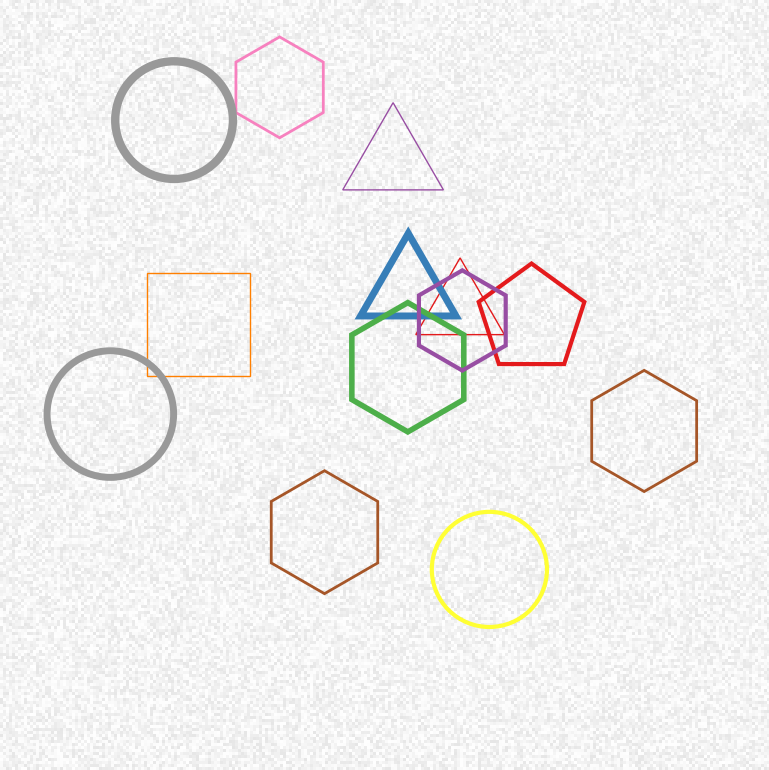[{"shape": "triangle", "thickness": 0.5, "radius": 0.33, "center": [0.598, 0.599]}, {"shape": "pentagon", "thickness": 1.5, "radius": 0.36, "center": [0.69, 0.586]}, {"shape": "triangle", "thickness": 2.5, "radius": 0.36, "center": [0.53, 0.625]}, {"shape": "hexagon", "thickness": 2, "radius": 0.42, "center": [0.53, 0.523]}, {"shape": "triangle", "thickness": 0.5, "radius": 0.38, "center": [0.51, 0.791]}, {"shape": "hexagon", "thickness": 1.5, "radius": 0.33, "center": [0.6, 0.584]}, {"shape": "square", "thickness": 0.5, "radius": 0.34, "center": [0.258, 0.579]}, {"shape": "circle", "thickness": 1.5, "radius": 0.37, "center": [0.636, 0.261]}, {"shape": "hexagon", "thickness": 1, "radius": 0.39, "center": [0.837, 0.44]}, {"shape": "hexagon", "thickness": 1, "radius": 0.4, "center": [0.421, 0.309]}, {"shape": "hexagon", "thickness": 1, "radius": 0.33, "center": [0.363, 0.887]}, {"shape": "circle", "thickness": 3, "radius": 0.38, "center": [0.226, 0.844]}, {"shape": "circle", "thickness": 2.5, "radius": 0.41, "center": [0.143, 0.462]}]